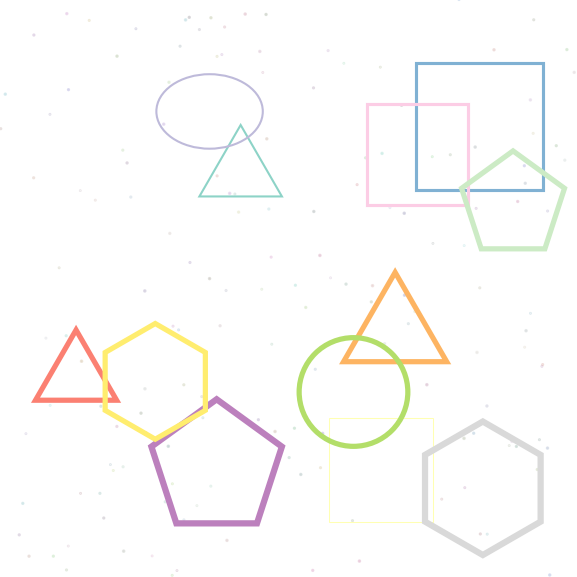[{"shape": "triangle", "thickness": 1, "radius": 0.41, "center": [0.417, 0.7]}, {"shape": "square", "thickness": 0.5, "radius": 0.45, "center": [0.66, 0.186]}, {"shape": "oval", "thickness": 1, "radius": 0.46, "center": [0.363, 0.806]}, {"shape": "triangle", "thickness": 2.5, "radius": 0.41, "center": [0.132, 0.347]}, {"shape": "square", "thickness": 1.5, "radius": 0.55, "center": [0.83, 0.78]}, {"shape": "triangle", "thickness": 2.5, "radius": 0.52, "center": [0.684, 0.424]}, {"shape": "circle", "thickness": 2.5, "radius": 0.47, "center": [0.612, 0.32]}, {"shape": "square", "thickness": 1.5, "radius": 0.44, "center": [0.723, 0.731]}, {"shape": "hexagon", "thickness": 3, "radius": 0.58, "center": [0.836, 0.154]}, {"shape": "pentagon", "thickness": 3, "radius": 0.59, "center": [0.375, 0.189]}, {"shape": "pentagon", "thickness": 2.5, "radius": 0.47, "center": [0.888, 0.644]}, {"shape": "hexagon", "thickness": 2.5, "radius": 0.5, "center": [0.269, 0.339]}]